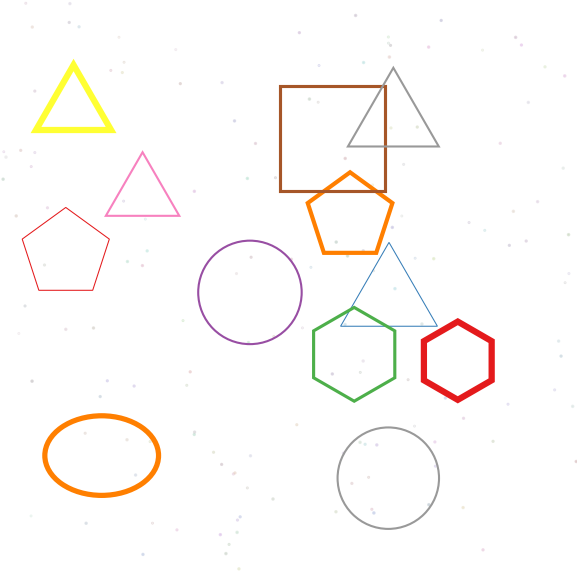[{"shape": "hexagon", "thickness": 3, "radius": 0.34, "center": [0.793, 0.375]}, {"shape": "pentagon", "thickness": 0.5, "radius": 0.4, "center": [0.114, 0.561]}, {"shape": "triangle", "thickness": 0.5, "radius": 0.48, "center": [0.674, 0.483]}, {"shape": "hexagon", "thickness": 1.5, "radius": 0.41, "center": [0.613, 0.386]}, {"shape": "circle", "thickness": 1, "radius": 0.45, "center": [0.433, 0.493]}, {"shape": "oval", "thickness": 2.5, "radius": 0.49, "center": [0.176, 0.21]}, {"shape": "pentagon", "thickness": 2, "radius": 0.39, "center": [0.606, 0.624]}, {"shape": "triangle", "thickness": 3, "radius": 0.38, "center": [0.127, 0.812]}, {"shape": "square", "thickness": 1.5, "radius": 0.46, "center": [0.575, 0.76]}, {"shape": "triangle", "thickness": 1, "radius": 0.37, "center": [0.247, 0.662]}, {"shape": "circle", "thickness": 1, "radius": 0.44, "center": [0.672, 0.171]}, {"shape": "triangle", "thickness": 1, "radius": 0.45, "center": [0.681, 0.791]}]